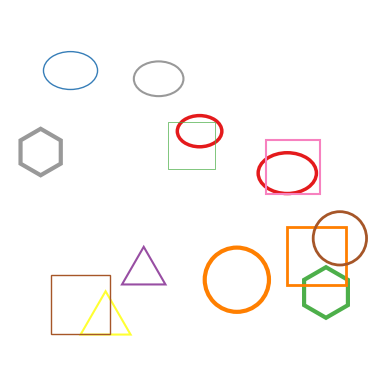[{"shape": "oval", "thickness": 2.5, "radius": 0.29, "center": [0.518, 0.659]}, {"shape": "oval", "thickness": 2.5, "radius": 0.38, "center": [0.746, 0.55]}, {"shape": "oval", "thickness": 1, "radius": 0.35, "center": [0.183, 0.817]}, {"shape": "hexagon", "thickness": 3, "radius": 0.33, "center": [0.847, 0.24]}, {"shape": "square", "thickness": 0.5, "radius": 0.31, "center": [0.497, 0.621]}, {"shape": "triangle", "thickness": 1.5, "radius": 0.33, "center": [0.373, 0.294]}, {"shape": "circle", "thickness": 3, "radius": 0.42, "center": [0.615, 0.273]}, {"shape": "square", "thickness": 2, "radius": 0.38, "center": [0.822, 0.334]}, {"shape": "triangle", "thickness": 1.5, "radius": 0.38, "center": [0.274, 0.169]}, {"shape": "circle", "thickness": 2, "radius": 0.35, "center": [0.883, 0.381]}, {"shape": "square", "thickness": 1, "radius": 0.39, "center": [0.209, 0.209]}, {"shape": "square", "thickness": 1.5, "radius": 0.35, "center": [0.762, 0.566]}, {"shape": "oval", "thickness": 1.5, "radius": 0.32, "center": [0.412, 0.795]}, {"shape": "hexagon", "thickness": 3, "radius": 0.3, "center": [0.106, 0.605]}]